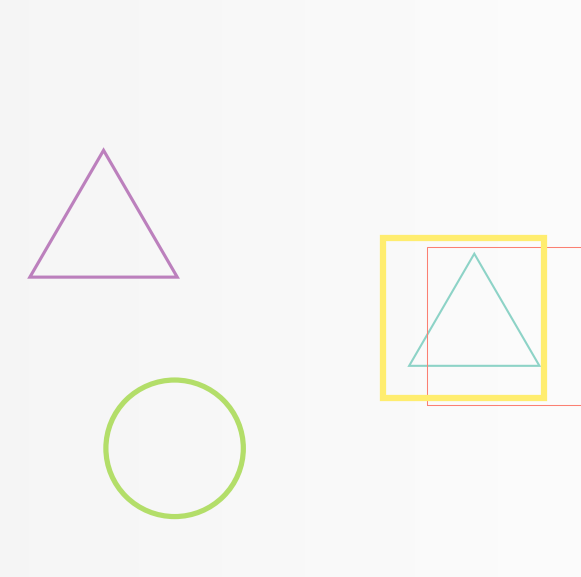[{"shape": "triangle", "thickness": 1, "radius": 0.65, "center": [0.816, 0.43]}, {"shape": "square", "thickness": 0.5, "radius": 0.68, "center": [0.871, 0.434]}, {"shape": "circle", "thickness": 2.5, "radius": 0.59, "center": [0.3, 0.223]}, {"shape": "triangle", "thickness": 1.5, "radius": 0.73, "center": [0.178, 0.592]}, {"shape": "square", "thickness": 3, "radius": 0.69, "center": [0.797, 0.449]}]